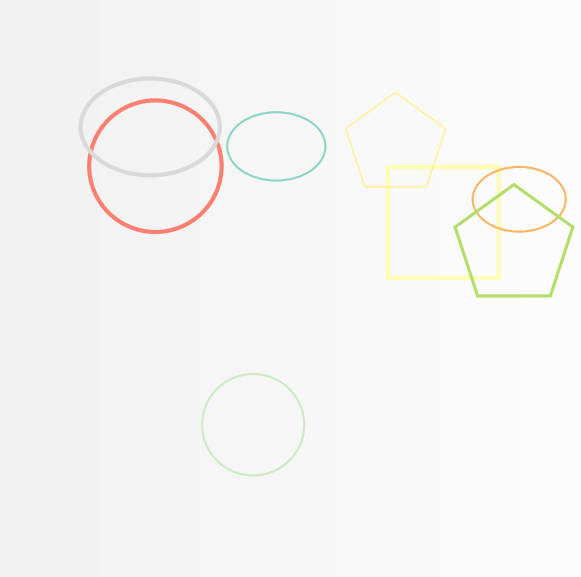[{"shape": "oval", "thickness": 1, "radius": 0.42, "center": [0.475, 0.746]}, {"shape": "square", "thickness": 2, "radius": 0.48, "center": [0.763, 0.614]}, {"shape": "circle", "thickness": 2, "radius": 0.57, "center": [0.267, 0.711]}, {"shape": "oval", "thickness": 1, "radius": 0.4, "center": [0.893, 0.654]}, {"shape": "pentagon", "thickness": 1.5, "radius": 0.53, "center": [0.884, 0.573]}, {"shape": "oval", "thickness": 2, "radius": 0.6, "center": [0.258, 0.779]}, {"shape": "circle", "thickness": 1, "radius": 0.44, "center": [0.436, 0.264]}, {"shape": "pentagon", "thickness": 0.5, "radius": 0.45, "center": [0.681, 0.749]}]